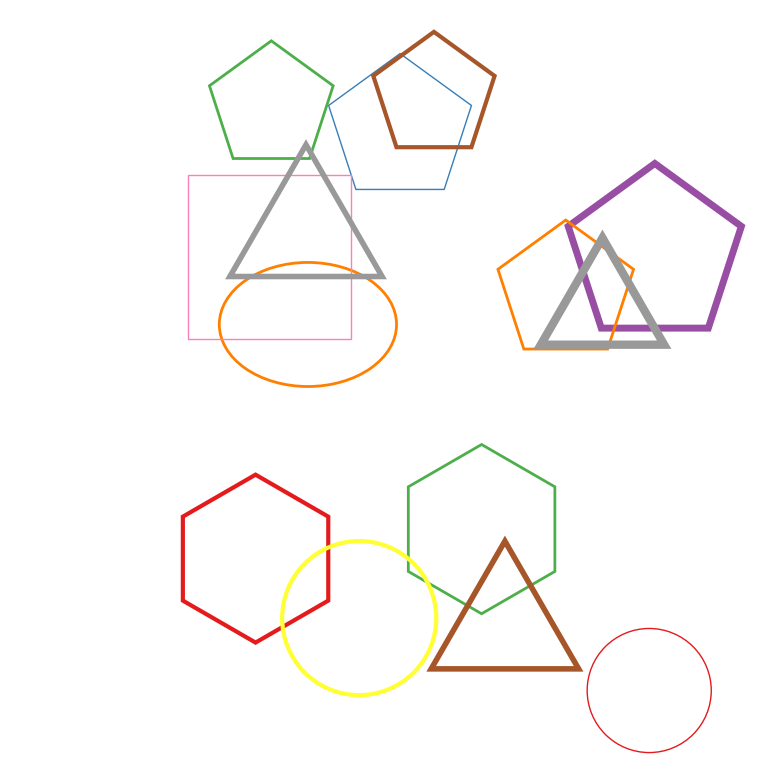[{"shape": "hexagon", "thickness": 1.5, "radius": 0.55, "center": [0.332, 0.275]}, {"shape": "circle", "thickness": 0.5, "radius": 0.4, "center": [0.843, 0.103]}, {"shape": "pentagon", "thickness": 0.5, "radius": 0.49, "center": [0.52, 0.833]}, {"shape": "pentagon", "thickness": 1, "radius": 0.42, "center": [0.352, 0.862]}, {"shape": "hexagon", "thickness": 1, "radius": 0.55, "center": [0.625, 0.313]}, {"shape": "pentagon", "thickness": 2.5, "radius": 0.59, "center": [0.85, 0.669]}, {"shape": "oval", "thickness": 1, "radius": 0.58, "center": [0.4, 0.579]}, {"shape": "pentagon", "thickness": 1, "radius": 0.46, "center": [0.735, 0.622]}, {"shape": "circle", "thickness": 1.5, "radius": 0.5, "center": [0.466, 0.197]}, {"shape": "triangle", "thickness": 2, "radius": 0.55, "center": [0.656, 0.187]}, {"shape": "pentagon", "thickness": 1.5, "radius": 0.41, "center": [0.564, 0.876]}, {"shape": "square", "thickness": 0.5, "radius": 0.53, "center": [0.35, 0.666]}, {"shape": "triangle", "thickness": 3, "radius": 0.46, "center": [0.782, 0.599]}, {"shape": "triangle", "thickness": 2, "radius": 0.57, "center": [0.397, 0.698]}]